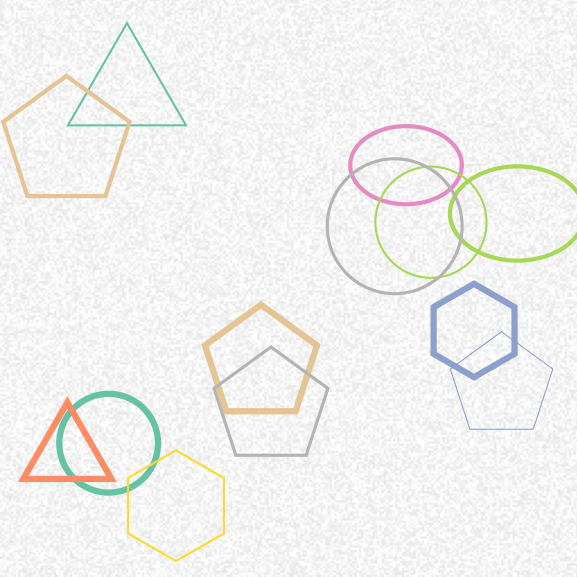[{"shape": "circle", "thickness": 3, "radius": 0.43, "center": [0.188, 0.232]}, {"shape": "triangle", "thickness": 1, "radius": 0.59, "center": [0.22, 0.841]}, {"shape": "triangle", "thickness": 3, "radius": 0.44, "center": [0.117, 0.214]}, {"shape": "pentagon", "thickness": 0.5, "radius": 0.47, "center": [0.868, 0.331]}, {"shape": "hexagon", "thickness": 3, "radius": 0.4, "center": [0.821, 0.427]}, {"shape": "oval", "thickness": 2, "radius": 0.48, "center": [0.703, 0.713]}, {"shape": "oval", "thickness": 2, "radius": 0.58, "center": [0.896, 0.629]}, {"shape": "circle", "thickness": 1, "radius": 0.48, "center": [0.746, 0.614]}, {"shape": "hexagon", "thickness": 1, "radius": 0.48, "center": [0.305, 0.123]}, {"shape": "pentagon", "thickness": 2, "radius": 0.58, "center": [0.115, 0.753]}, {"shape": "pentagon", "thickness": 3, "radius": 0.51, "center": [0.452, 0.37]}, {"shape": "circle", "thickness": 1.5, "radius": 0.58, "center": [0.683, 0.607]}, {"shape": "pentagon", "thickness": 1.5, "radius": 0.52, "center": [0.469, 0.295]}]